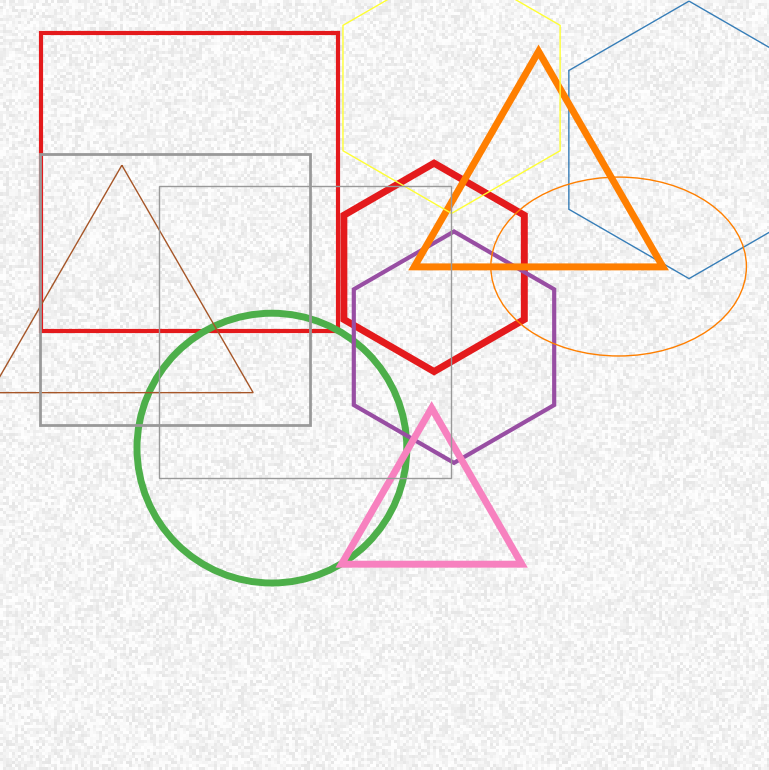[{"shape": "hexagon", "thickness": 2.5, "radius": 0.68, "center": [0.564, 0.653]}, {"shape": "square", "thickness": 1.5, "radius": 0.97, "center": [0.246, 0.763]}, {"shape": "hexagon", "thickness": 0.5, "radius": 0.9, "center": [0.895, 0.818]}, {"shape": "circle", "thickness": 2.5, "radius": 0.88, "center": [0.353, 0.418]}, {"shape": "hexagon", "thickness": 1.5, "radius": 0.75, "center": [0.59, 0.549]}, {"shape": "triangle", "thickness": 2.5, "radius": 0.93, "center": [0.699, 0.747]}, {"shape": "oval", "thickness": 0.5, "radius": 0.83, "center": [0.803, 0.654]}, {"shape": "hexagon", "thickness": 0.5, "radius": 0.81, "center": [0.586, 0.886]}, {"shape": "triangle", "thickness": 0.5, "radius": 0.98, "center": [0.158, 0.589]}, {"shape": "triangle", "thickness": 2.5, "radius": 0.68, "center": [0.561, 0.335]}, {"shape": "square", "thickness": 0.5, "radius": 0.95, "center": [0.396, 0.569]}, {"shape": "square", "thickness": 1, "radius": 0.88, "center": [0.227, 0.624]}]